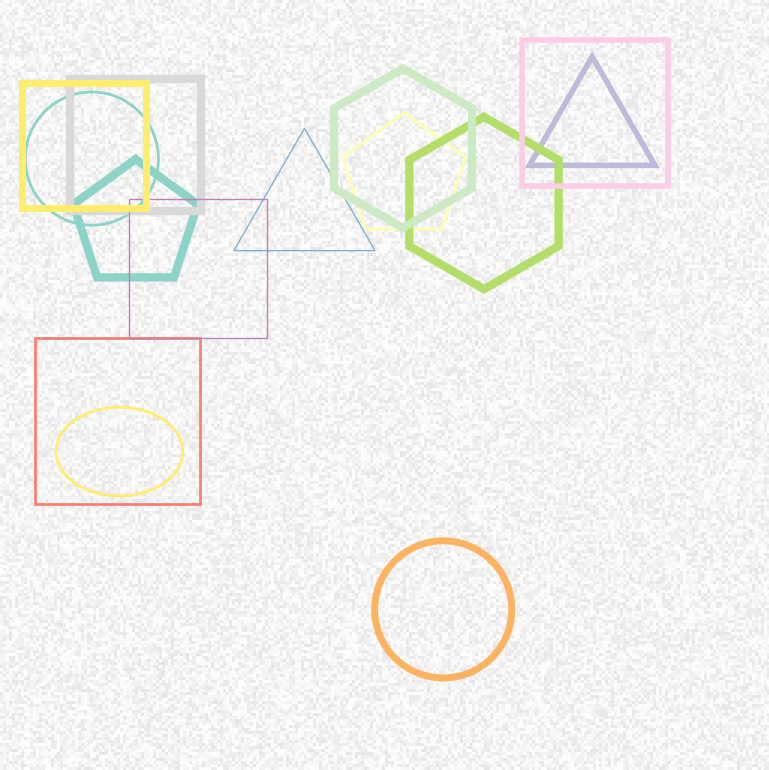[{"shape": "circle", "thickness": 1, "radius": 0.43, "center": [0.119, 0.794]}, {"shape": "pentagon", "thickness": 3, "radius": 0.42, "center": [0.176, 0.708]}, {"shape": "pentagon", "thickness": 1, "radius": 0.42, "center": [0.525, 0.77]}, {"shape": "triangle", "thickness": 2, "radius": 0.47, "center": [0.769, 0.832]}, {"shape": "square", "thickness": 1, "radius": 0.54, "center": [0.153, 0.453]}, {"shape": "triangle", "thickness": 0.5, "radius": 0.53, "center": [0.395, 0.727]}, {"shape": "circle", "thickness": 2.5, "radius": 0.45, "center": [0.576, 0.209]}, {"shape": "hexagon", "thickness": 3, "radius": 0.56, "center": [0.629, 0.736]}, {"shape": "square", "thickness": 2, "radius": 0.48, "center": [0.773, 0.853]}, {"shape": "square", "thickness": 3, "radius": 0.43, "center": [0.176, 0.812]}, {"shape": "square", "thickness": 0.5, "radius": 0.45, "center": [0.257, 0.651]}, {"shape": "hexagon", "thickness": 3, "radius": 0.52, "center": [0.523, 0.807]}, {"shape": "oval", "thickness": 1, "radius": 0.41, "center": [0.155, 0.414]}, {"shape": "square", "thickness": 2.5, "radius": 0.4, "center": [0.109, 0.811]}]